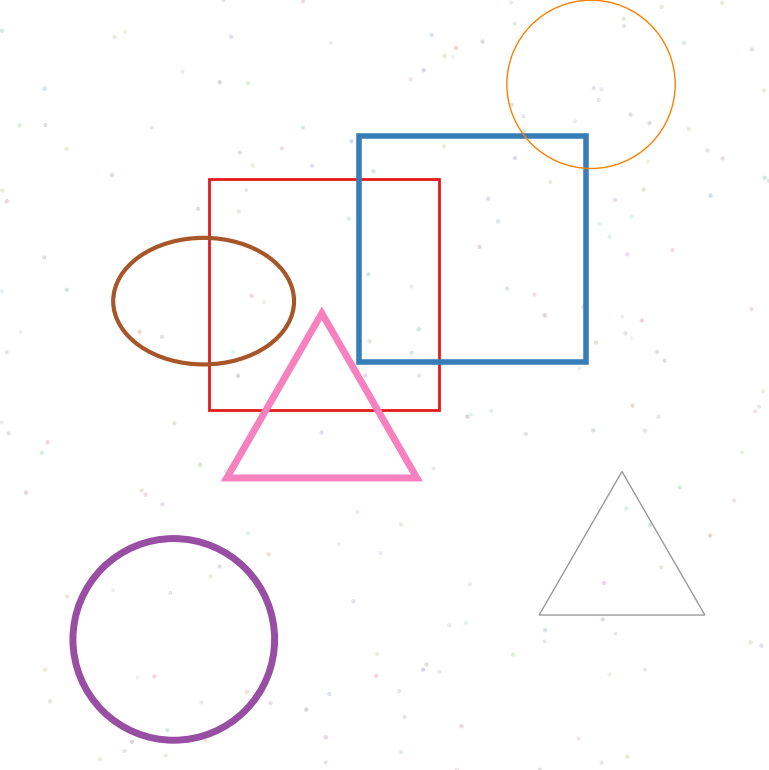[{"shape": "square", "thickness": 1, "radius": 0.75, "center": [0.421, 0.618]}, {"shape": "square", "thickness": 2, "radius": 0.74, "center": [0.614, 0.677]}, {"shape": "circle", "thickness": 2.5, "radius": 0.65, "center": [0.226, 0.17]}, {"shape": "circle", "thickness": 0.5, "radius": 0.55, "center": [0.768, 0.89]}, {"shape": "oval", "thickness": 1.5, "radius": 0.59, "center": [0.264, 0.609]}, {"shape": "triangle", "thickness": 2.5, "radius": 0.71, "center": [0.418, 0.451]}, {"shape": "triangle", "thickness": 0.5, "radius": 0.62, "center": [0.808, 0.263]}]